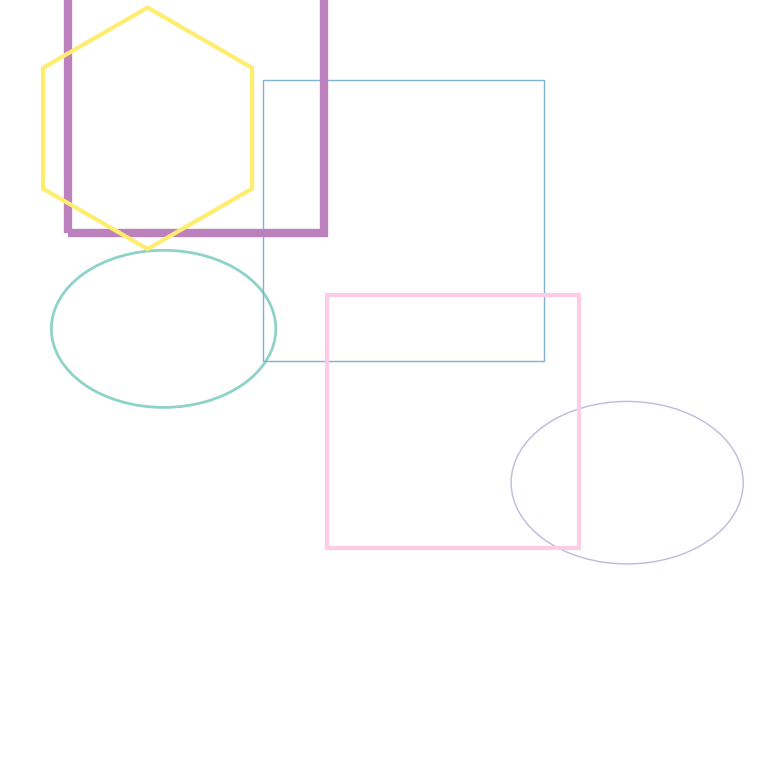[{"shape": "oval", "thickness": 1, "radius": 0.73, "center": [0.212, 0.573]}, {"shape": "oval", "thickness": 0.5, "radius": 0.75, "center": [0.814, 0.373]}, {"shape": "square", "thickness": 0.5, "radius": 0.91, "center": [0.524, 0.714]}, {"shape": "square", "thickness": 1.5, "radius": 0.82, "center": [0.589, 0.453]}, {"shape": "square", "thickness": 3, "radius": 0.83, "center": [0.254, 0.863]}, {"shape": "hexagon", "thickness": 1.5, "radius": 0.78, "center": [0.192, 0.833]}]